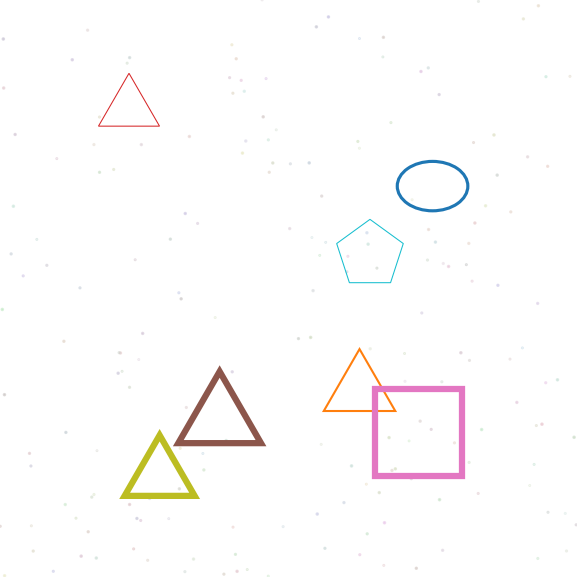[{"shape": "oval", "thickness": 1.5, "radius": 0.31, "center": [0.749, 0.677]}, {"shape": "triangle", "thickness": 1, "radius": 0.36, "center": [0.623, 0.323]}, {"shape": "triangle", "thickness": 0.5, "radius": 0.31, "center": [0.223, 0.811]}, {"shape": "triangle", "thickness": 3, "radius": 0.41, "center": [0.38, 0.273]}, {"shape": "square", "thickness": 3, "radius": 0.38, "center": [0.725, 0.25]}, {"shape": "triangle", "thickness": 3, "radius": 0.35, "center": [0.276, 0.175]}, {"shape": "pentagon", "thickness": 0.5, "radius": 0.3, "center": [0.641, 0.559]}]